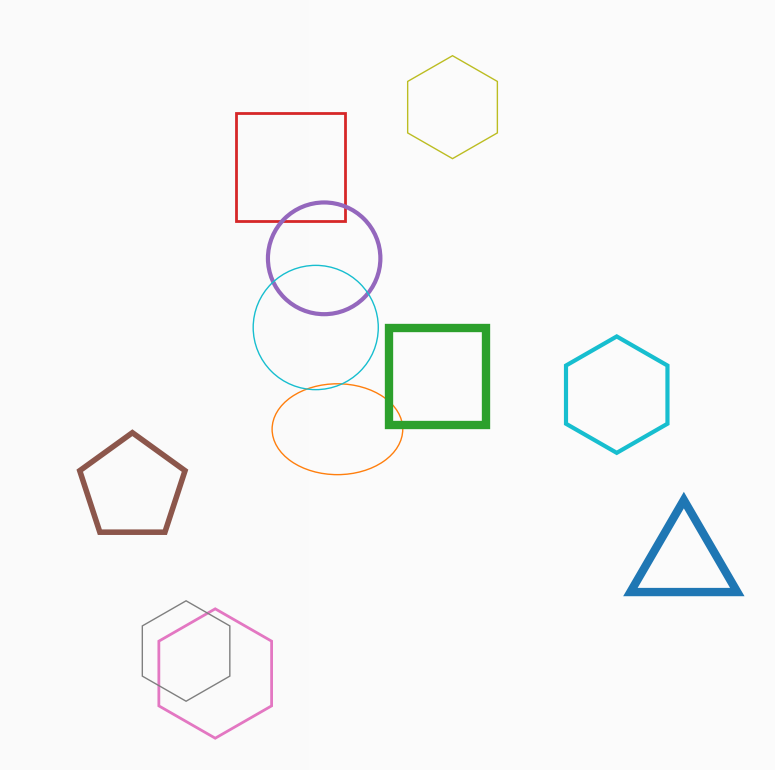[{"shape": "triangle", "thickness": 3, "radius": 0.4, "center": [0.882, 0.271]}, {"shape": "oval", "thickness": 0.5, "radius": 0.42, "center": [0.435, 0.443]}, {"shape": "square", "thickness": 3, "radius": 0.31, "center": [0.564, 0.511]}, {"shape": "square", "thickness": 1, "radius": 0.35, "center": [0.375, 0.783]}, {"shape": "circle", "thickness": 1.5, "radius": 0.36, "center": [0.418, 0.665]}, {"shape": "pentagon", "thickness": 2, "radius": 0.36, "center": [0.171, 0.367]}, {"shape": "hexagon", "thickness": 1, "radius": 0.42, "center": [0.278, 0.125]}, {"shape": "hexagon", "thickness": 0.5, "radius": 0.33, "center": [0.24, 0.155]}, {"shape": "hexagon", "thickness": 0.5, "radius": 0.33, "center": [0.584, 0.861]}, {"shape": "hexagon", "thickness": 1.5, "radius": 0.38, "center": [0.796, 0.487]}, {"shape": "circle", "thickness": 0.5, "radius": 0.4, "center": [0.407, 0.575]}]